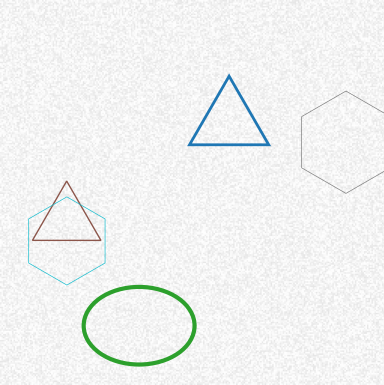[{"shape": "triangle", "thickness": 2, "radius": 0.59, "center": [0.595, 0.683]}, {"shape": "oval", "thickness": 3, "radius": 0.72, "center": [0.361, 0.154]}, {"shape": "triangle", "thickness": 1, "radius": 0.51, "center": [0.173, 0.427]}, {"shape": "hexagon", "thickness": 0.5, "radius": 0.66, "center": [0.899, 0.631]}, {"shape": "hexagon", "thickness": 0.5, "radius": 0.57, "center": [0.174, 0.374]}]